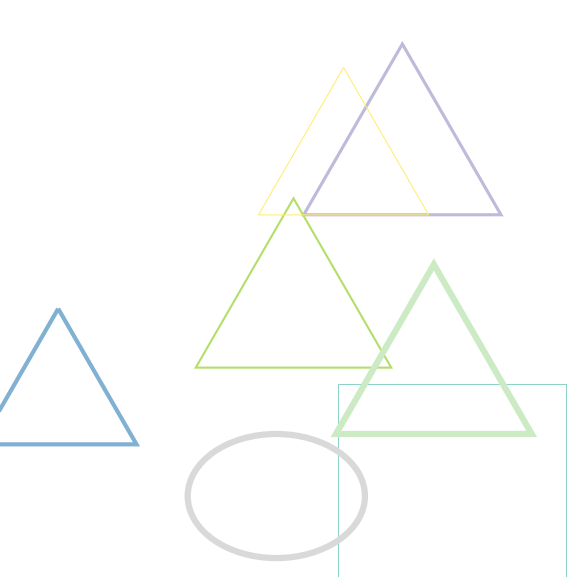[{"shape": "square", "thickness": 0.5, "radius": 0.99, "center": [0.783, 0.136]}, {"shape": "triangle", "thickness": 1.5, "radius": 0.99, "center": [0.697, 0.726]}, {"shape": "triangle", "thickness": 2, "radius": 0.78, "center": [0.101, 0.308]}, {"shape": "triangle", "thickness": 1, "radius": 0.98, "center": [0.508, 0.46]}, {"shape": "oval", "thickness": 3, "radius": 0.77, "center": [0.478, 0.14]}, {"shape": "triangle", "thickness": 3, "radius": 0.98, "center": [0.751, 0.346]}, {"shape": "triangle", "thickness": 0.5, "radius": 0.85, "center": [0.595, 0.712]}]